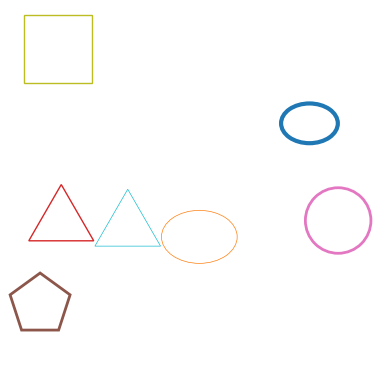[{"shape": "oval", "thickness": 3, "radius": 0.37, "center": [0.804, 0.68]}, {"shape": "oval", "thickness": 0.5, "radius": 0.49, "center": [0.518, 0.385]}, {"shape": "triangle", "thickness": 1, "radius": 0.49, "center": [0.159, 0.423]}, {"shape": "pentagon", "thickness": 2, "radius": 0.41, "center": [0.104, 0.209]}, {"shape": "circle", "thickness": 2, "radius": 0.43, "center": [0.878, 0.427]}, {"shape": "square", "thickness": 1, "radius": 0.44, "center": [0.15, 0.873]}, {"shape": "triangle", "thickness": 0.5, "radius": 0.49, "center": [0.332, 0.41]}]